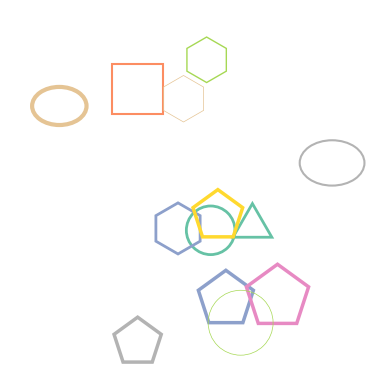[{"shape": "triangle", "thickness": 2, "radius": 0.29, "center": [0.656, 0.413]}, {"shape": "circle", "thickness": 2, "radius": 0.32, "center": [0.547, 0.402]}, {"shape": "square", "thickness": 1.5, "radius": 0.33, "center": [0.357, 0.769]}, {"shape": "hexagon", "thickness": 2, "radius": 0.33, "center": [0.462, 0.407]}, {"shape": "pentagon", "thickness": 2.5, "radius": 0.38, "center": [0.587, 0.223]}, {"shape": "pentagon", "thickness": 2.5, "radius": 0.42, "center": [0.721, 0.229]}, {"shape": "circle", "thickness": 0.5, "radius": 0.42, "center": [0.625, 0.162]}, {"shape": "hexagon", "thickness": 1, "radius": 0.3, "center": [0.537, 0.845]}, {"shape": "pentagon", "thickness": 2.5, "radius": 0.34, "center": [0.566, 0.44]}, {"shape": "oval", "thickness": 3, "radius": 0.35, "center": [0.154, 0.725]}, {"shape": "hexagon", "thickness": 0.5, "radius": 0.3, "center": [0.477, 0.744]}, {"shape": "pentagon", "thickness": 2.5, "radius": 0.32, "center": [0.358, 0.112]}, {"shape": "oval", "thickness": 1.5, "radius": 0.42, "center": [0.863, 0.577]}]